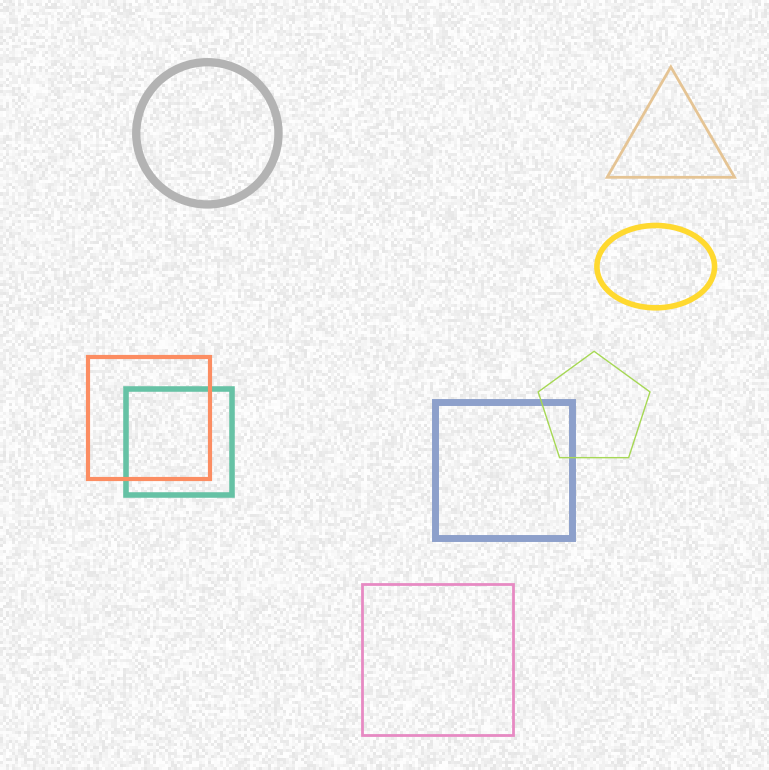[{"shape": "square", "thickness": 2, "radius": 0.34, "center": [0.233, 0.426]}, {"shape": "square", "thickness": 1.5, "radius": 0.4, "center": [0.193, 0.458]}, {"shape": "square", "thickness": 2.5, "radius": 0.44, "center": [0.654, 0.39]}, {"shape": "square", "thickness": 1, "radius": 0.49, "center": [0.568, 0.143]}, {"shape": "pentagon", "thickness": 0.5, "radius": 0.38, "center": [0.772, 0.467]}, {"shape": "oval", "thickness": 2, "radius": 0.38, "center": [0.852, 0.654]}, {"shape": "triangle", "thickness": 1, "radius": 0.48, "center": [0.871, 0.818]}, {"shape": "circle", "thickness": 3, "radius": 0.46, "center": [0.269, 0.827]}]